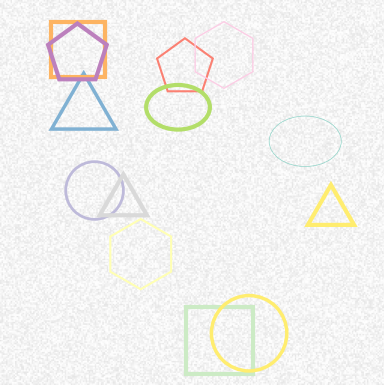[{"shape": "oval", "thickness": 0.5, "radius": 0.47, "center": [0.793, 0.633]}, {"shape": "hexagon", "thickness": 1.5, "radius": 0.46, "center": [0.365, 0.34]}, {"shape": "circle", "thickness": 2, "radius": 0.37, "center": [0.246, 0.505]}, {"shape": "pentagon", "thickness": 1.5, "radius": 0.38, "center": [0.48, 0.825]}, {"shape": "triangle", "thickness": 2.5, "radius": 0.48, "center": [0.217, 0.713]}, {"shape": "square", "thickness": 3, "radius": 0.35, "center": [0.202, 0.871]}, {"shape": "oval", "thickness": 3, "radius": 0.41, "center": [0.462, 0.721]}, {"shape": "hexagon", "thickness": 1, "radius": 0.43, "center": [0.582, 0.857]}, {"shape": "triangle", "thickness": 3, "radius": 0.35, "center": [0.32, 0.476]}, {"shape": "pentagon", "thickness": 3, "radius": 0.4, "center": [0.201, 0.859]}, {"shape": "square", "thickness": 3, "radius": 0.44, "center": [0.57, 0.115]}, {"shape": "triangle", "thickness": 3, "radius": 0.35, "center": [0.86, 0.45]}, {"shape": "circle", "thickness": 2.5, "radius": 0.49, "center": [0.647, 0.134]}]